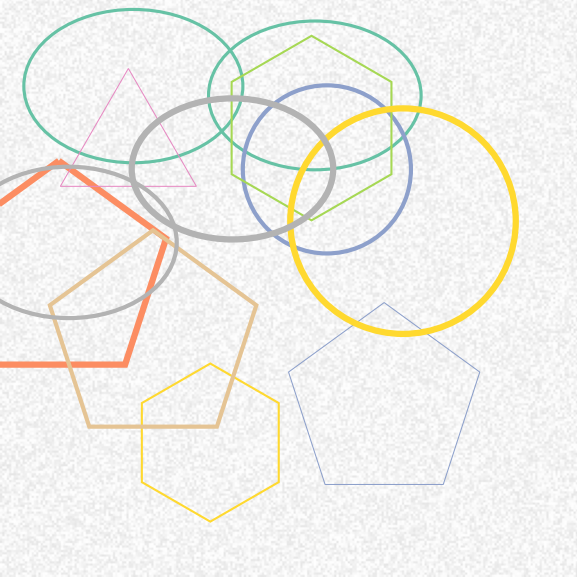[{"shape": "oval", "thickness": 1.5, "radius": 0.95, "center": [0.231, 0.85]}, {"shape": "oval", "thickness": 1.5, "radius": 0.92, "center": [0.545, 0.834]}, {"shape": "pentagon", "thickness": 3, "radius": 0.98, "center": [0.102, 0.526]}, {"shape": "circle", "thickness": 2, "radius": 0.73, "center": [0.566, 0.706]}, {"shape": "pentagon", "thickness": 0.5, "radius": 0.87, "center": [0.665, 0.301]}, {"shape": "triangle", "thickness": 0.5, "radius": 0.68, "center": [0.222, 0.745]}, {"shape": "hexagon", "thickness": 1, "radius": 0.8, "center": [0.539, 0.777]}, {"shape": "circle", "thickness": 3, "radius": 0.98, "center": [0.698, 0.616]}, {"shape": "hexagon", "thickness": 1, "radius": 0.68, "center": [0.364, 0.233]}, {"shape": "pentagon", "thickness": 2, "radius": 0.94, "center": [0.265, 0.412]}, {"shape": "oval", "thickness": 3, "radius": 0.87, "center": [0.403, 0.707]}, {"shape": "oval", "thickness": 2, "radius": 0.94, "center": [0.119, 0.579]}]